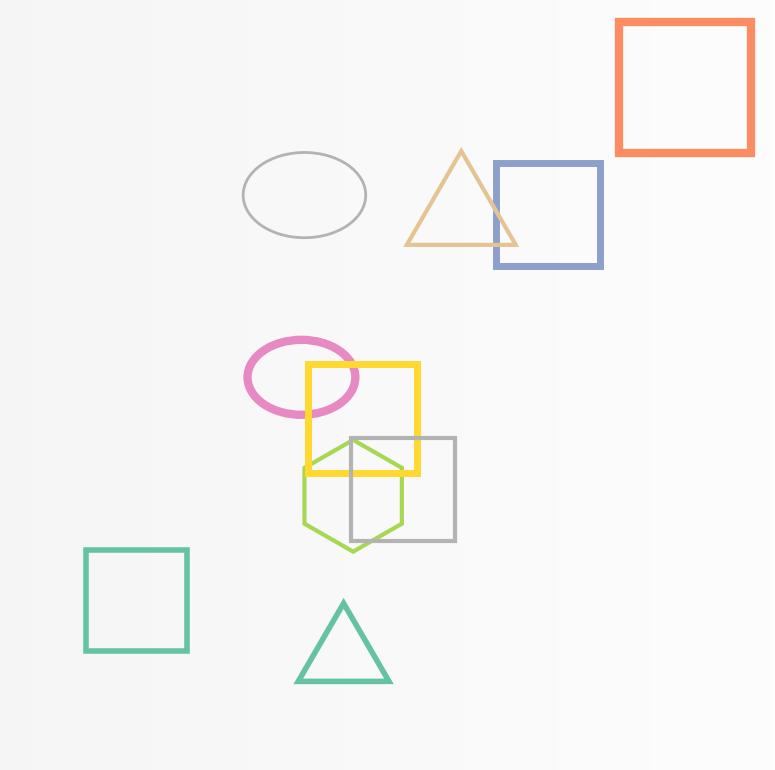[{"shape": "square", "thickness": 2, "radius": 0.33, "center": [0.176, 0.22]}, {"shape": "triangle", "thickness": 2, "radius": 0.34, "center": [0.443, 0.149]}, {"shape": "square", "thickness": 3, "radius": 0.42, "center": [0.884, 0.887]}, {"shape": "square", "thickness": 2.5, "radius": 0.34, "center": [0.707, 0.722]}, {"shape": "oval", "thickness": 3, "radius": 0.35, "center": [0.389, 0.51]}, {"shape": "hexagon", "thickness": 1.5, "radius": 0.36, "center": [0.456, 0.356]}, {"shape": "square", "thickness": 2.5, "radius": 0.35, "center": [0.468, 0.457]}, {"shape": "triangle", "thickness": 1.5, "radius": 0.41, "center": [0.595, 0.723]}, {"shape": "oval", "thickness": 1, "radius": 0.4, "center": [0.393, 0.747]}, {"shape": "square", "thickness": 1.5, "radius": 0.33, "center": [0.52, 0.364]}]